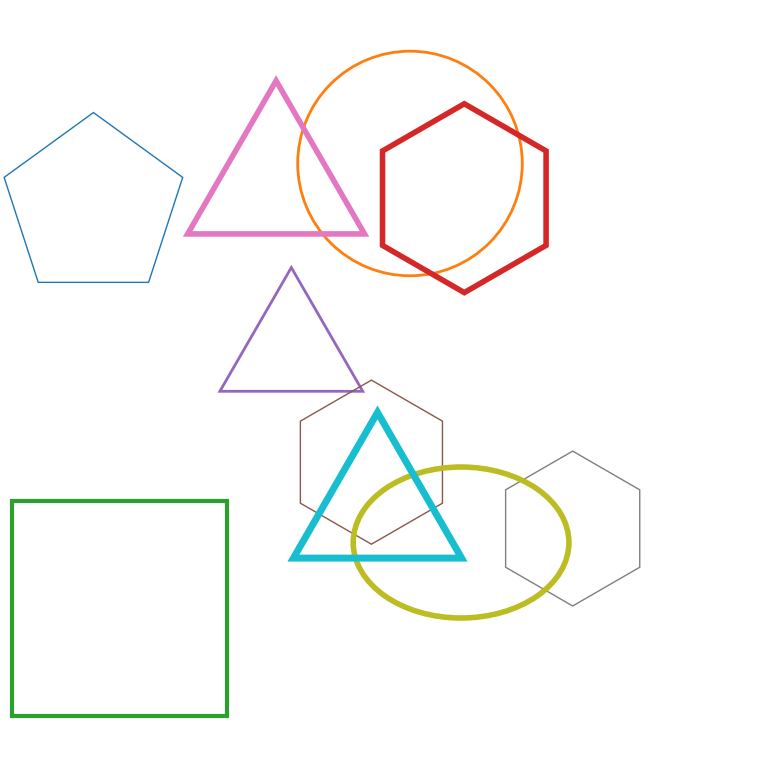[{"shape": "pentagon", "thickness": 0.5, "radius": 0.61, "center": [0.121, 0.732]}, {"shape": "circle", "thickness": 1, "radius": 0.73, "center": [0.532, 0.788]}, {"shape": "square", "thickness": 1.5, "radius": 0.7, "center": [0.155, 0.21]}, {"shape": "hexagon", "thickness": 2, "radius": 0.61, "center": [0.603, 0.743]}, {"shape": "triangle", "thickness": 1, "radius": 0.54, "center": [0.378, 0.545]}, {"shape": "hexagon", "thickness": 0.5, "radius": 0.53, "center": [0.482, 0.4]}, {"shape": "triangle", "thickness": 2, "radius": 0.66, "center": [0.359, 0.763]}, {"shape": "hexagon", "thickness": 0.5, "radius": 0.5, "center": [0.744, 0.314]}, {"shape": "oval", "thickness": 2, "radius": 0.7, "center": [0.599, 0.295]}, {"shape": "triangle", "thickness": 2.5, "radius": 0.63, "center": [0.49, 0.338]}]